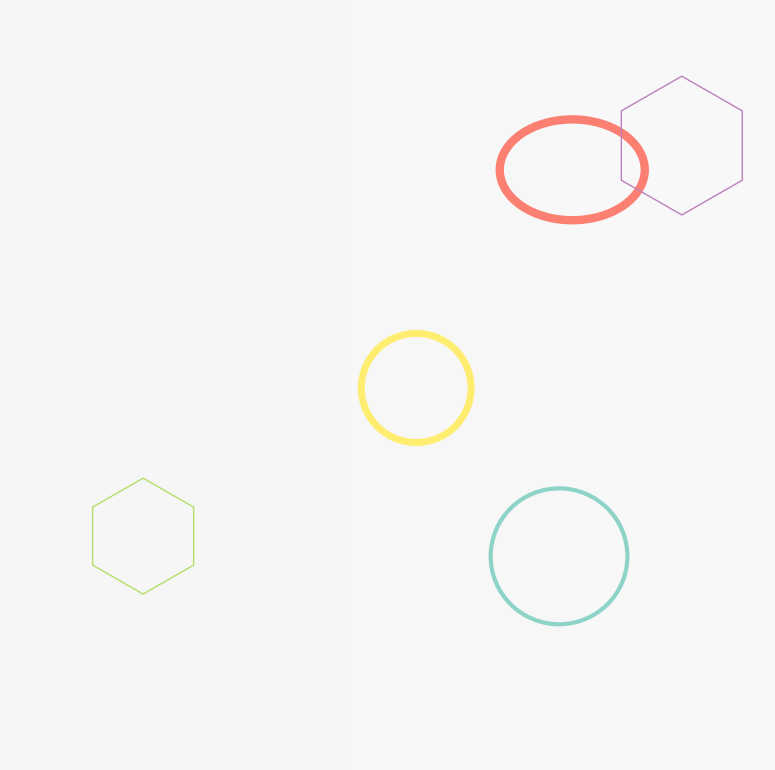[{"shape": "circle", "thickness": 1.5, "radius": 0.44, "center": [0.721, 0.278]}, {"shape": "oval", "thickness": 3, "radius": 0.47, "center": [0.738, 0.779]}, {"shape": "hexagon", "thickness": 0.5, "radius": 0.38, "center": [0.185, 0.304]}, {"shape": "hexagon", "thickness": 0.5, "radius": 0.45, "center": [0.88, 0.811]}, {"shape": "circle", "thickness": 2.5, "radius": 0.35, "center": [0.537, 0.496]}]